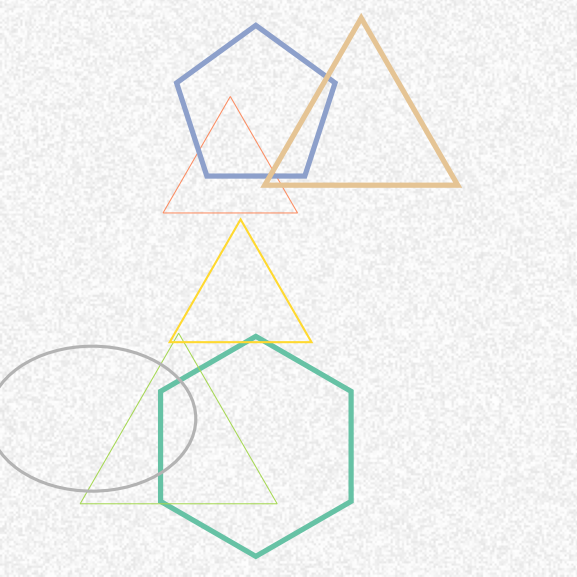[{"shape": "hexagon", "thickness": 2.5, "radius": 0.95, "center": [0.443, 0.226]}, {"shape": "triangle", "thickness": 0.5, "radius": 0.67, "center": [0.399, 0.698]}, {"shape": "pentagon", "thickness": 2.5, "radius": 0.72, "center": [0.443, 0.811]}, {"shape": "triangle", "thickness": 0.5, "radius": 0.98, "center": [0.309, 0.225]}, {"shape": "triangle", "thickness": 1, "radius": 0.71, "center": [0.417, 0.477]}, {"shape": "triangle", "thickness": 2.5, "radius": 0.96, "center": [0.626, 0.775]}, {"shape": "oval", "thickness": 1.5, "radius": 0.9, "center": [0.16, 0.274]}]